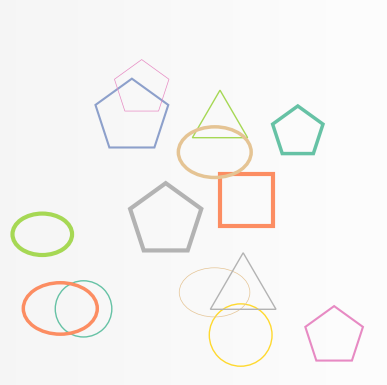[{"shape": "pentagon", "thickness": 2.5, "radius": 0.34, "center": [0.769, 0.656]}, {"shape": "circle", "thickness": 1, "radius": 0.36, "center": [0.216, 0.198]}, {"shape": "oval", "thickness": 2.5, "radius": 0.48, "center": [0.156, 0.199]}, {"shape": "square", "thickness": 3, "radius": 0.34, "center": [0.637, 0.48]}, {"shape": "pentagon", "thickness": 1.5, "radius": 0.49, "center": [0.34, 0.697]}, {"shape": "pentagon", "thickness": 1.5, "radius": 0.39, "center": [0.862, 0.127]}, {"shape": "pentagon", "thickness": 0.5, "radius": 0.37, "center": [0.366, 0.771]}, {"shape": "oval", "thickness": 3, "radius": 0.38, "center": [0.109, 0.391]}, {"shape": "triangle", "thickness": 1, "radius": 0.41, "center": [0.568, 0.684]}, {"shape": "circle", "thickness": 1, "radius": 0.4, "center": [0.621, 0.13]}, {"shape": "oval", "thickness": 0.5, "radius": 0.46, "center": [0.554, 0.241]}, {"shape": "oval", "thickness": 2.5, "radius": 0.47, "center": [0.554, 0.605]}, {"shape": "triangle", "thickness": 1, "radius": 0.49, "center": [0.628, 0.246]}, {"shape": "pentagon", "thickness": 3, "radius": 0.48, "center": [0.428, 0.428]}]